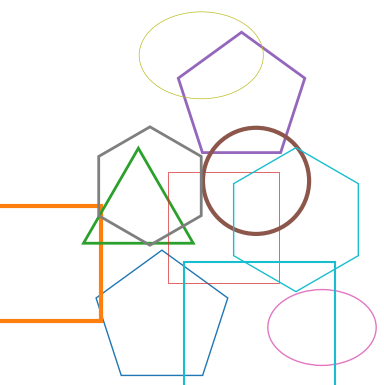[{"shape": "pentagon", "thickness": 1, "radius": 0.9, "center": [0.421, 0.17]}, {"shape": "square", "thickness": 3, "radius": 0.75, "center": [0.113, 0.316]}, {"shape": "triangle", "thickness": 2, "radius": 0.82, "center": [0.359, 0.45]}, {"shape": "square", "thickness": 0.5, "radius": 0.72, "center": [0.58, 0.409]}, {"shape": "pentagon", "thickness": 2, "radius": 0.86, "center": [0.627, 0.743]}, {"shape": "circle", "thickness": 3, "radius": 0.69, "center": [0.665, 0.53]}, {"shape": "oval", "thickness": 1, "radius": 0.7, "center": [0.836, 0.149]}, {"shape": "hexagon", "thickness": 2, "radius": 0.77, "center": [0.39, 0.517]}, {"shape": "oval", "thickness": 0.5, "radius": 0.81, "center": [0.523, 0.856]}, {"shape": "hexagon", "thickness": 1, "radius": 0.93, "center": [0.769, 0.429]}, {"shape": "square", "thickness": 1.5, "radius": 0.98, "center": [0.674, 0.124]}]